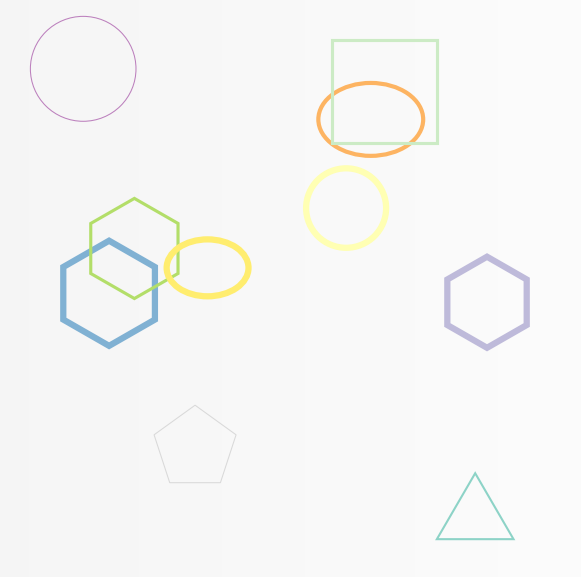[{"shape": "triangle", "thickness": 1, "radius": 0.38, "center": [0.818, 0.104]}, {"shape": "circle", "thickness": 3, "radius": 0.34, "center": [0.595, 0.639]}, {"shape": "hexagon", "thickness": 3, "radius": 0.39, "center": [0.838, 0.476]}, {"shape": "hexagon", "thickness": 3, "radius": 0.46, "center": [0.188, 0.491]}, {"shape": "oval", "thickness": 2, "radius": 0.45, "center": [0.638, 0.792]}, {"shape": "hexagon", "thickness": 1.5, "radius": 0.43, "center": [0.231, 0.569]}, {"shape": "pentagon", "thickness": 0.5, "radius": 0.37, "center": [0.336, 0.223]}, {"shape": "circle", "thickness": 0.5, "radius": 0.45, "center": [0.143, 0.88]}, {"shape": "square", "thickness": 1.5, "radius": 0.45, "center": [0.661, 0.841]}, {"shape": "oval", "thickness": 3, "radius": 0.35, "center": [0.357, 0.535]}]